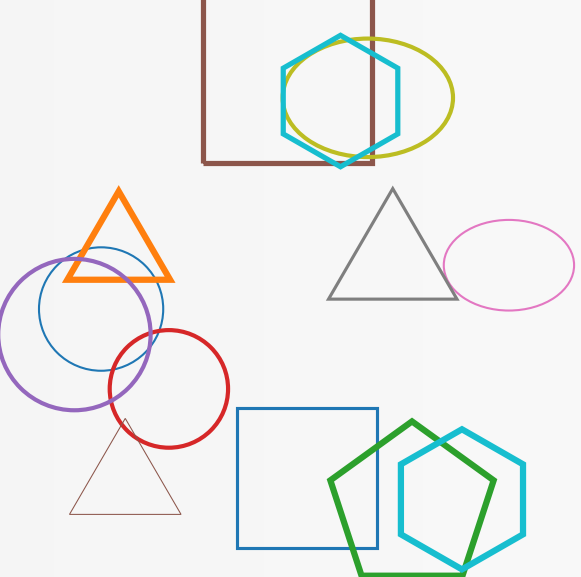[{"shape": "square", "thickness": 1.5, "radius": 0.6, "center": [0.529, 0.172]}, {"shape": "circle", "thickness": 1, "radius": 0.53, "center": [0.174, 0.464]}, {"shape": "triangle", "thickness": 3, "radius": 0.51, "center": [0.204, 0.566]}, {"shape": "pentagon", "thickness": 3, "radius": 0.74, "center": [0.709, 0.122]}, {"shape": "circle", "thickness": 2, "radius": 0.51, "center": [0.291, 0.326]}, {"shape": "circle", "thickness": 2, "radius": 0.66, "center": [0.128, 0.42]}, {"shape": "triangle", "thickness": 0.5, "radius": 0.55, "center": [0.216, 0.164]}, {"shape": "square", "thickness": 2.5, "radius": 0.73, "center": [0.495, 0.862]}, {"shape": "oval", "thickness": 1, "radius": 0.56, "center": [0.876, 0.54]}, {"shape": "triangle", "thickness": 1.5, "radius": 0.64, "center": [0.676, 0.545]}, {"shape": "oval", "thickness": 2, "radius": 0.73, "center": [0.633, 0.83]}, {"shape": "hexagon", "thickness": 3, "radius": 0.61, "center": [0.795, 0.134]}, {"shape": "hexagon", "thickness": 2.5, "radius": 0.57, "center": [0.586, 0.824]}]